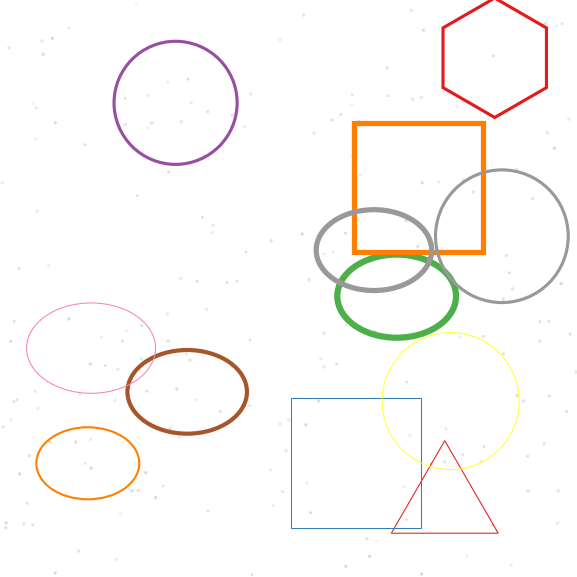[{"shape": "hexagon", "thickness": 1.5, "radius": 0.52, "center": [0.857, 0.899]}, {"shape": "triangle", "thickness": 0.5, "radius": 0.53, "center": [0.77, 0.129]}, {"shape": "square", "thickness": 0.5, "radius": 0.56, "center": [0.616, 0.198]}, {"shape": "oval", "thickness": 3, "radius": 0.51, "center": [0.687, 0.486]}, {"shape": "circle", "thickness": 1.5, "radius": 0.53, "center": [0.304, 0.821]}, {"shape": "oval", "thickness": 1, "radius": 0.45, "center": [0.152, 0.197]}, {"shape": "square", "thickness": 2.5, "radius": 0.56, "center": [0.724, 0.675]}, {"shape": "circle", "thickness": 0.5, "radius": 0.59, "center": [0.78, 0.305]}, {"shape": "oval", "thickness": 2, "radius": 0.52, "center": [0.324, 0.321]}, {"shape": "oval", "thickness": 0.5, "radius": 0.56, "center": [0.158, 0.396]}, {"shape": "circle", "thickness": 1.5, "radius": 0.57, "center": [0.869, 0.59]}, {"shape": "oval", "thickness": 2.5, "radius": 0.5, "center": [0.648, 0.566]}]